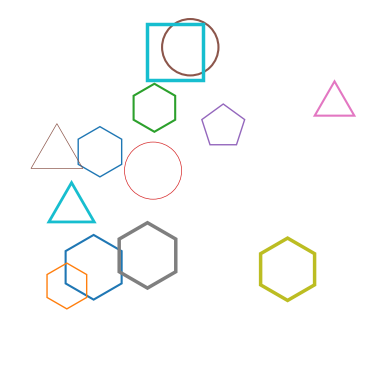[{"shape": "hexagon", "thickness": 1, "radius": 0.33, "center": [0.26, 0.606]}, {"shape": "hexagon", "thickness": 1.5, "radius": 0.42, "center": [0.243, 0.306]}, {"shape": "hexagon", "thickness": 1, "radius": 0.3, "center": [0.174, 0.257]}, {"shape": "hexagon", "thickness": 1.5, "radius": 0.31, "center": [0.401, 0.72]}, {"shape": "circle", "thickness": 0.5, "radius": 0.37, "center": [0.398, 0.557]}, {"shape": "pentagon", "thickness": 1, "radius": 0.29, "center": [0.58, 0.671]}, {"shape": "circle", "thickness": 1.5, "radius": 0.37, "center": [0.494, 0.877]}, {"shape": "triangle", "thickness": 0.5, "radius": 0.39, "center": [0.148, 0.601]}, {"shape": "triangle", "thickness": 1.5, "radius": 0.3, "center": [0.869, 0.729]}, {"shape": "hexagon", "thickness": 2.5, "radius": 0.42, "center": [0.383, 0.337]}, {"shape": "hexagon", "thickness": 2.5, "radius": 0.4, "center": [0.747, 0.301]}, {"shape": "triangle", "thickness": 2, "radius": 0.34, "center": [0.186, 0.458]}, {"shape": "square", "thickness": 2.5, "radius": 0.36, "center": [0.454, 0.865]}]